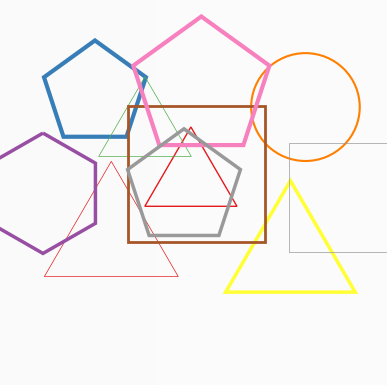[{"shape": "triangle", "thickness": 1, "radius": 0.69, "center": [0.493, 0.533]}, {"shape": "triangle", "thickness": 0.5, "radius": 1.0, "center": [0.287, 0.381]}, {"shape": "pentagon", "thickness": 3, "radius": 0.69, "center": [0.245, 0.757]}, {"shape": "triangle", "thickness": 0.5, "radius": 0.69, "center": [0.374, 0.662]}, {"shape": "hexagon", "thickness": 2.5, "radius": 0.78, "center": [0.111, 0.498]}, {"shape": "circle", "thickness": 1.5, "radius": 0.7, "center": [0.788, 0.722]}, {"shape": "triangle", "thickness": 2.5, "radius": 0.96, "center": [0.749, 0.338]}, {"shape": "square", "thickness": 2, "radius": 0.88, "center": [0.506, 0.548]}, {"shape": "pentagon", "thickness": 3, "radius": 0.92, "center": [0.52, 0.773]}, {"shape": "square", "thickness": 0.5, "radius": 0.71, "center": [0.888, 0.488]}, {"shape": "pentagon", "thickness": 2.5, "radius": 0.77, "center": [0.475, 0.512]}]